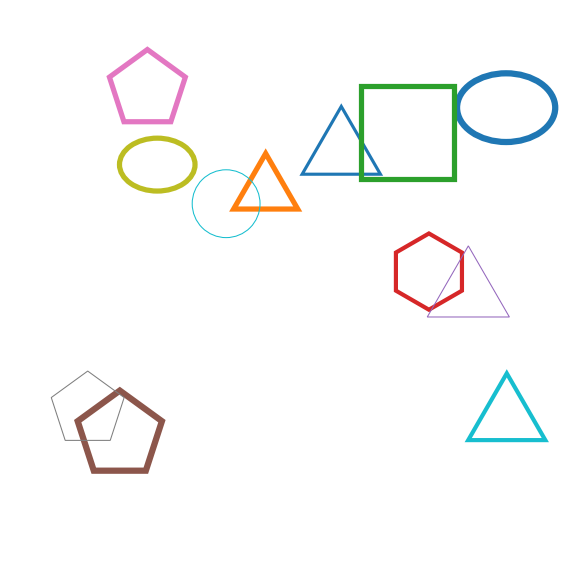[{"shape": "triangle", "thickness": 1.5, "radius": 0.39, "center": [0.591, 0.737]}, {"shape": "oval", "thickness": 3, "radius": 0.43, "center": [0.876, 0.813]}, {"shape": "triangle", "thickness": 2.5, "radius": 0.32, "center": [0.46, 0.669]}, {"shape": "square", "thickness": 2.5, "radius": 0.4, "center": [0.706, 0.77]}, {"shape": "hexagon", "thickness": 2, "radius": 0.33, "center": [0.743, 0.529]}, {"shape": "triangle", "thickness": 0.5, "radius": 0.41, "center": [0.811, 0.491]}, {"shape": "pentagon", "thickness": 3, "radius": 0.38, "center": [0.207, 0.246]}, {"shape": "pentagon", "thickness": 2.5, "radius": 0.35, "center": [0.255, 0.844]}, {"shape": "pentagon", "thickness": 0.5, "radius": 0.33, "center": [0.152, 0.29]}, {"shape": "oval", "thickness": 2.5, "radius": 0.33, "center": [0.272, 0.714]}, {"shape": "triangle", "thickness": 2, "radius": 0.39, "center": [0.878, 0.276]}, {"shape": "circle", "thickness": 0.5, "radius": 0.29, "center": [0.392, 0.646]}]